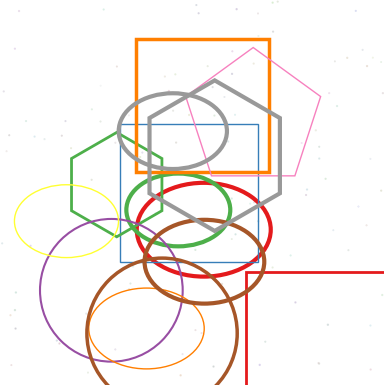[{"shape": "square", "thickness": 2, "radius": 0.94, "center": [0.827, 0.105]}, {"shape": "oval", "thickness": 3, "radius": 0.87, "center": [0.529, 0.403]}, {"shape": "square", "thickness": 1, "radius": 0.9, "center": [0.491, 0.498]}, {"shape": "oval", "thickness": 3, "radius": 0.67, "center": [0.463, 0.455]}, {"shape": "hexagon", "thickness": 2, "radius": 0.68, "center": [0.303, 0.52]}, {"shape": "circle", "thickness": 1.5, "radius": 0.93, "center": [0.289, 0.246]}, {"shape": "oval", "thickness": 1, "radius": 0.75, "center": [0.38, 0.147]}, {"shape": "square", "thickness": 2.5, "radius": 0.86, "center": [0.526, 0.726]}, {"shape": "oval", "thickness": 1, "radius": 0.68, "center": [0.173, 0.426]}, {"shape": "circle", "thickness": 2.5, "radius": 0.98, "center": [0.421, 0.134]}, {"shape": "oval", "thickness": 3, "radius": 0.78, "center": [0.531, 0.32]}, {"shape": "pentagon", "thickness": 1, "radius": 0.92, "center": [0.658, 0.692]}, {"shape": "hexagon", "thickness": 3, "radius": 0.98, "center": [0.558, 0.596]}, {"shape": "oval", "thickness": 3, "radius": 0.7, "center": [0.449, 0.659]}]